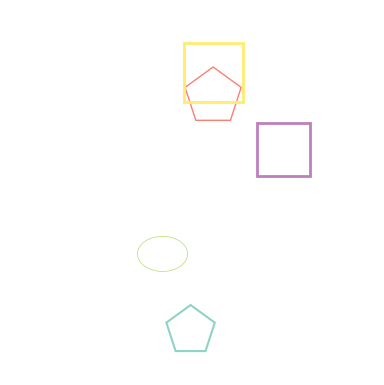[{"shape": "pentagon", "thickness": 1.5, "radius": 0.33, "center": [0.495, 0.142]}, {"shape": "pentagon", "thickness": 1, "radius": 0.38, "center": [0.554, 0.749]}, {"shape": "oval", "thickness": 0.5, "radius": 0.33, "center": [0.422, 0.341]}, {"shape": "square", "thickness": 2, "radius": 0.34, "center": [0.735, 0.612]}, {"shape": "square", "thickness": 2, "radius": 0.39, "center": [0.554, 0.812]}]